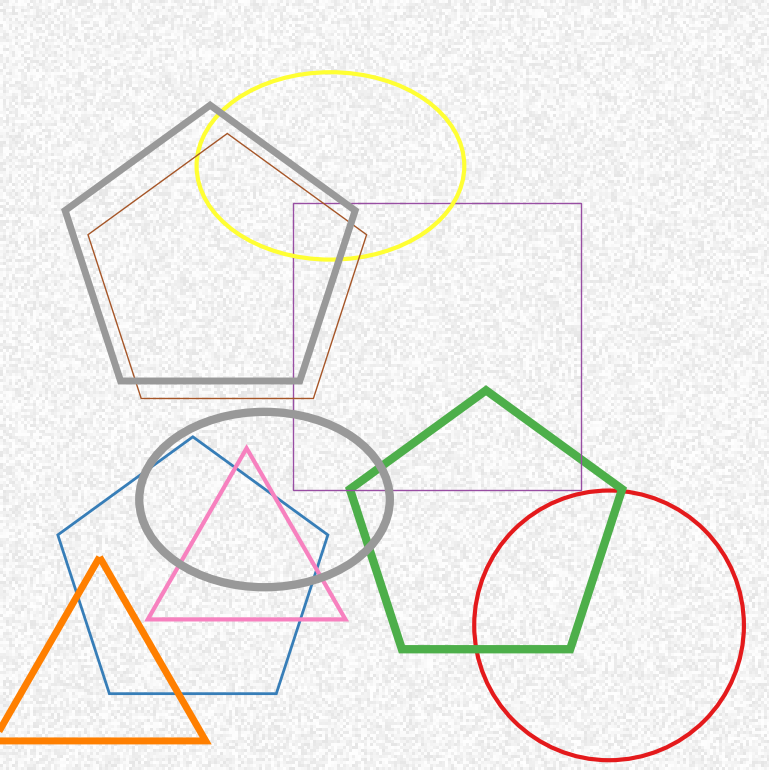[{"shape": "circle", "thickness": 1.5, "radius": 0.88, "center": [0.791, 0.188]}, {"shape": "pentagon", "thickness": 1, "radius": 0.92, "center": [0.25, 0.248]}, {"shape": "pentagon", "thickness": 3, "radius": 0.93, "center": [0.631, 0.307]}, {"shape": "square", "thickness": 0.5, "radius": 0.93, "center": [0.568, 0.55]}, {"shape": "triangle", "thickness": 2.5, "radius": 0.8, "center": [0.129, 0.117]}, {"shape": "oval", "thickness": 1.5, "radius": 0.87, "center": [0.429, 0.785]}, {"shape": "pentagon", "thickness": 0.5, "radius": 0.95, "center": [0.295, 0.636]}, {"shape": "triangle", "thickness": 1.5, "radius": 0.74, "center": [0.32, 0.27]}, {"shape": "pentagon", "thickness": 2.5, "radius": 0.99, "center": [0.273, 0.665]}, {"shape": "oval", "thickness": 3, "radius": 0.81, "center": [0.344, 0.351]}]